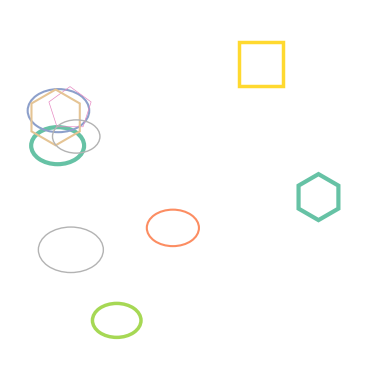[{"shape": "hexagon", "thickness": 3, "radius": 0.3, "center": [0.827, 0.488]}, {"shape": "oval", "thickness": 3, "radius": 0.34, "center": [0.15, 0.622]}, {"shape": "oval", "thickness": 1.5, "radius": 0.34, "center": [0.449, 0.408]}, {"shape": "oval", "thickness": 1.5, "radius": 0.4, "center": [0.152, 0.713]}, {"shape": "pentagon", "thickness": 0.5, "radius": 0.29, "center": [0.182, 0.717]}, {"shape": "oval", "thickness": 2.5, "radius": 0.32, "center": [0.303, 0.168]}, {"shape": "square", "thickness": 2.5, "radius": 0.29, "center": [0.678, 0.834]}, {"shape": "hexagon", "thickness": 1.5, "radius": 0.36, "center": [0.145, 0.695]}, {"shape": "oval", "thickness": 1, "radius": 0.42, "center": [0.184, 0.351]}, {"shape": "oval", "thickness": 1, "radius": 0.31, "center": [0.198, 0.645]}]